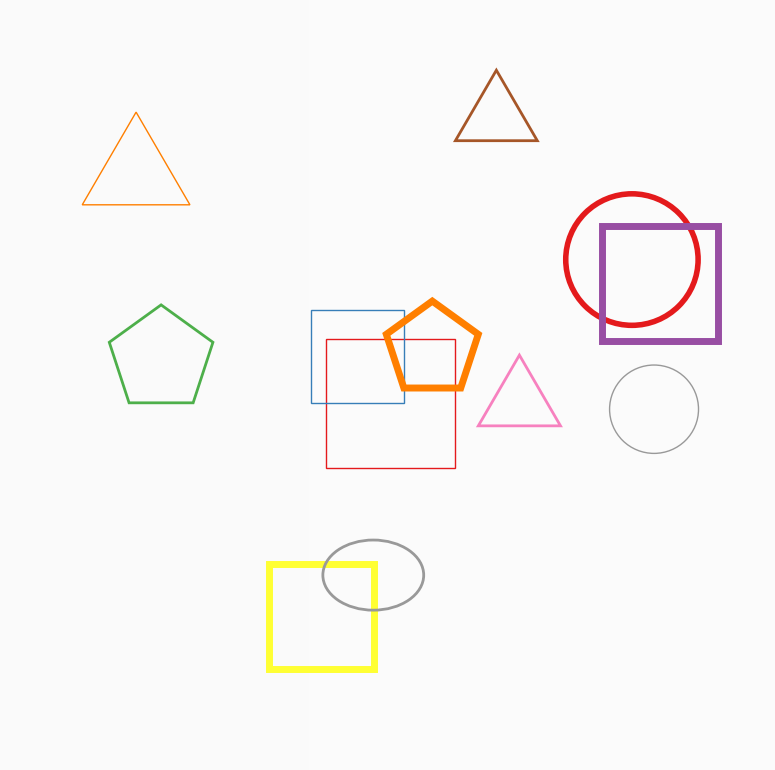[{"shape": "circle", "thickness": 2, "radius": 0.43, "center": [0.815, 0.663]}, {"shape": "square", "thickness": 0.5, "radius": 0.42, "center": [0.504, 0.476]}, {"shape": "square", "thickness": 0.5, "radius": 0.3, "center": [0.461, 0.537]}, {"shape": "pentagon", "thickness": 1, "radius": 0.35, "center": [0.208, 0.534]}, {"shape": "square", "thickness": 2.5, "radius": 0.38, "center": [0.852, 0.632]}, {"shape": "triangle", "thickness": 0.5, "radius": 0.4, "center": [0.176, 0.774]}, {"shape": "pentagon", "thickness": 2.5, "radius": 0.31, "center": [0.558, 0.547]}, {"shape": "square", "thickness": 2.5, "radius": 0.34, "center": [0.415, 0.199]}, {"shape": "triangle", "thickness": 1, "radius": 0.31, "center": [0.64, 0.848]}, {"shape": "triangle", "thickness": 1, "radius": 0.31, "center": [0.67, 0.478]}, {"shape": "circle", "thickness": 0.5, "radius": 0.29, "center": [0.844, 0.469]}, {"shape": "oval", "thickness": 1, "radius": 0.33, "center": [0.482, 0.253]}]